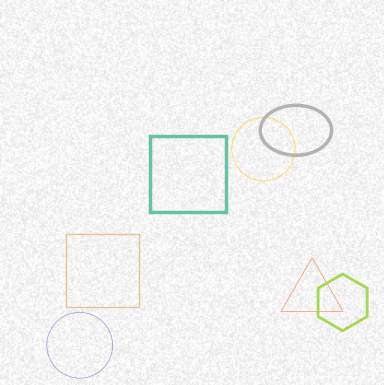[{"shape": "square", "thickness": 2.5, "radius": 0.5, "center": [0.489, 0.549]}, {"shape": "triangle", "thickness": 0.5, "radius": 0.47, "center": [0.811, 0.238]}, {"shape": "circle", "thickness": 0.5, "radius": 0.43, "center": [0.207, 0.103]}, {"shape": "hexagon", "thickness": 2, "radius": 0.37, "center": [0.89, 0.215]}, {"shape": "circle", "thickness": 0.5, "radius": 0.41, "center": [0.684, 0.613]}, {"shape": "square", "thickness": 1, "radius": 0.47, "center": [0.266, 0.298]}, {"shape": "oval", "thickness": 2.5, "radius": 0.46, "center": [0.769, 0.662]}]